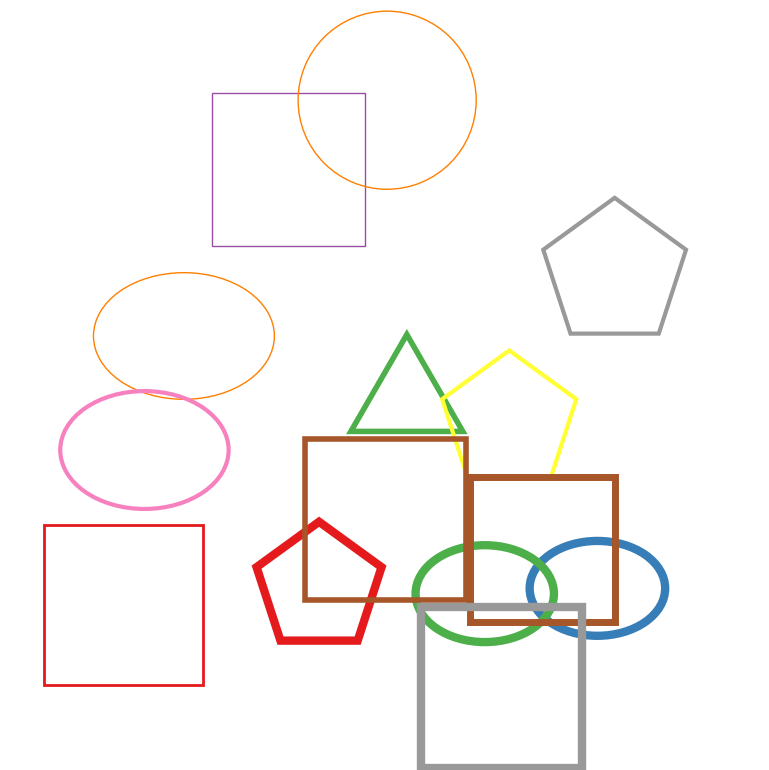[{"shape": "pentagon", "thickness": 3, "radius": 0.43, "center": [0.414, 0.237]}, {"shape": "square", "thickness": 1, "radius": 0.52, "center": [0.161, 0.214]}, {"shape": "oval", "thickness": 3, "radius": 0.44, "center": [0.776, 0.236]}, {"shape": "triangle", "thickness": 2, "radius": 0.42, "center": [0.528, 0.482]}, {"shape": "oval", "thickness": 3, "radius": 0.45, "center": [0.63, 0.229]}, {"shape": "square", "thickness": 0.5, "radius": 0.5, "center": [0.374, 0.78]}, {"shape": "oval", "thickness": 0.5, "radius": 0.59, "center": [0.239, 0.564]}, {"shape": "circle", "thickness": 0.5, "radius": 0.58, "center": [0.503, 0.87]}, {"shape": "pentagon", "thickness": 1.5, "radius": 0.46, "center": [0.661, 0.453]}, {"shape": "square", "thickness": 2.5, "radius": 0.47, "center": [0.704, 0.287]}, {"shape": "square", "thickness": 2, "radius": 0.52, "center": [0.5, 0.325]}, {"shape": "oval", "thickness": 1.5, "radius": 0.55, "center": [0.188, 0.416]}, {"shape": "square", "thickness": 3, "radius": 0.52, "center": [0.651, 0.107]}, {"shape": "pentagon", "thickness": 1.5, "radius": 0.49, "center": [0.798, 0.646]}]